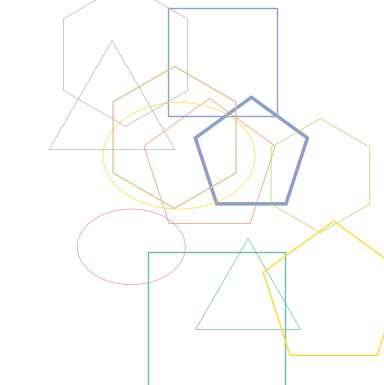[{"shape": "square", "thickness": 1, "radius": 0.89, "center": [0.562, 0.167]}, {"shape": "triangle", "thickness": 0.5, "radius": 0.79, "center": [0.644, 0.223]}, {"shape": "pentagon", "thickness": 0.5, "radius": 0.9, "center": [0.544, 0.565]}, {"shape": "square", "thickness": 1, "radius": 0.7, "center": [0.578, 0.839]}, {"shape": "pentagon", "thickness": 2.5, "radius": 0.77, "center": [0.653, 0.594]}, {"shape": "oval", "thickness": 0.5, "radius": 0.7, "center": [0.341, 0.359]}, {"shape": "hexagon", "thickness": 0.5, "radius": 0.74, "center": [0.832, 0.544]}, {"shape": "oval", "thickness": 0.5, "radius": 0.99, "center": [0.465, 0.595]}, {"shape": "pentagon", "thickness": 1, "radius": 0.96, "center": [0.867, 0.233]}, {"shape": "hexagon", "thickness": 1, "radius": 0.92, "center": [0.453, 0.643]}, {"shape": "hexagon", "thickness": 0.5, "radius": 0.93, "center": [0.326, 0.858]}, {"shape": "triangle", "thickness": 0.5, "radius": 0.95, "center": [0.291, 0.706]}]